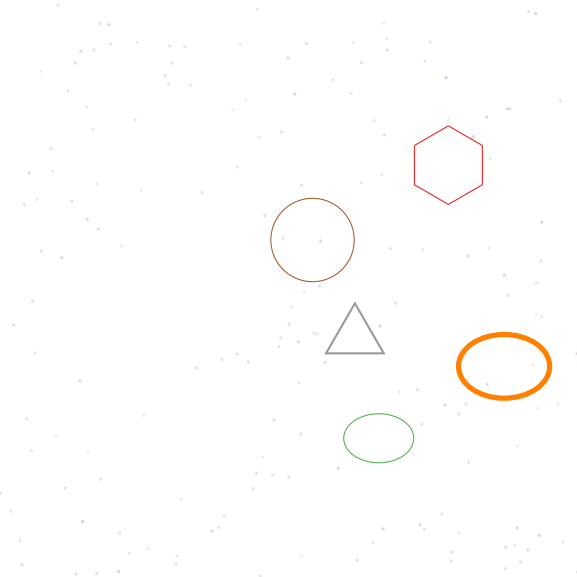[{"shape": "hexagon", "thickness": 0.5, "radius": 0.34, "center": [0.776, 0.713]}, {"shape": "oval", "thickness": 0.5, "radius": 0.3, "center": [0.656, 0.24]}, {"shape": "oval", "thickness": 2.5, "radius": 0.39, "center": [0.873, 0.365]}, {"shape": "circle", "thickness": 0.5, "radius": 0.36, "center": [0.541, 0.584]}, {"shape": "triangle", "thickness": 1, "radius": 0.29, "center": [0.615, 0.416]}]